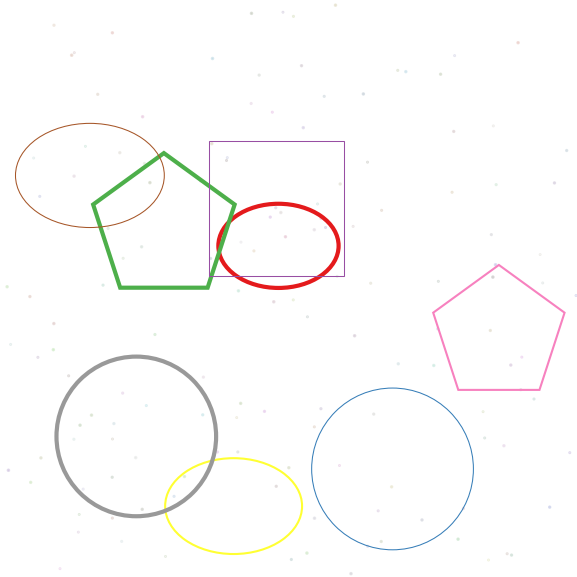[{"shape": "oval", "thickness": 2, "radius": 0.52, "center": [0.482, 0.573]}, {"shape": "circle", "thickness": 0.5, "radius": 0.7, "center": [0.68, 0.187]}, {"shape": "pentagon", "thickness": 2, "radius": 0.64, "center": [0.284, 0.605]}, {"shape": "square", "thickness": 0.5, "radius": 0.58, "center": [0.478, 0.638]}, {"shape": "oval", "thickness": 1, "radius": 0.59, "center": [0.405, 0.123]}, {"shape": "oval", "thickness": 0.5, "radius": 0.64, "center": [0.156, 0.695]}, {"shape": "pentagon", "thickness": 1, "radius": 0.6, "center": [0.864, 0.421]}, {"shape": "circle", "thickness": 2, "radius": 0.69, "center": [0.236, 0.243]}]